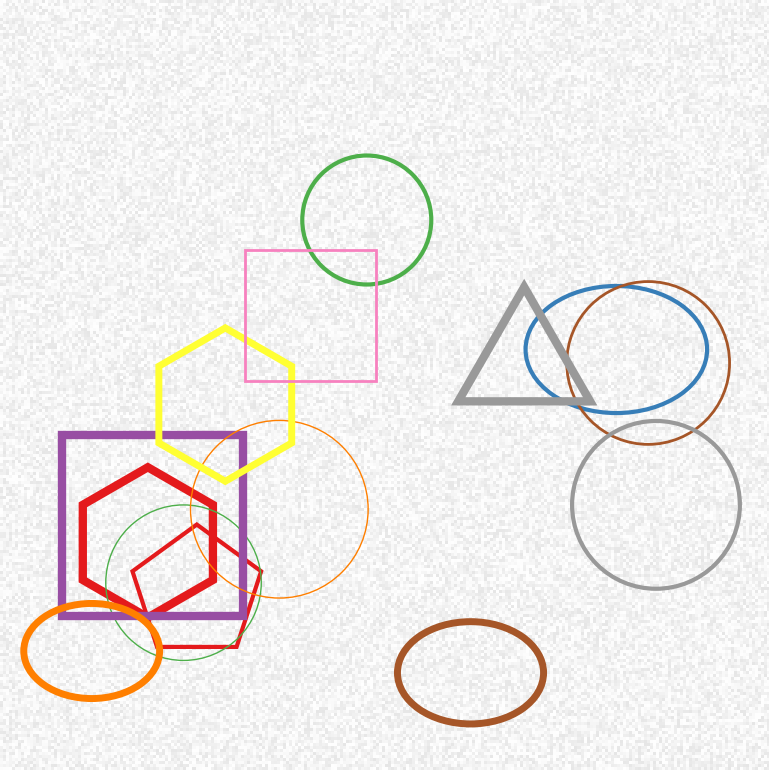[{"shape": "pentagon", "thickness": 1.5, "radius": 0.44, "center": [0.256, 0.231]}, {"shape": "hexagon", "thickness": 3, "radius": 0.49, "center": [0.192, 0.296]}, {"shape": "oval", "thickness": 1.5, "radius": 0.59, "center": [0.8, 0.546]}, {"shape": "circle", "thickness": 0.5, "radius": 0.5, "center": [0.238, 0.243]}, {"shape": "circle", "thickness": 1.5, "radius": 0.42, "center": [0.476, 0.714]}, {"shape": "square", "thickness": 3, "radius": 0.59, "center": [0.198, 0.318]}, {"shape": "oval", "thickness": 2.5, "radius": 0.44, "center": [0.119, 0.155]}, {"shape": "circle", "thickness": 0.5, "radius": 0.58, "center": [0.363, 0.339]}, {"shape": "hexagon", "thickness": 2.5, "radius": 0.5, "center": [0.293, 0.475]}, {"shape": "circle", "thickness": 1, "radius": 0.53, "center": [0.842, 0.529]}, {"shape": "oval", "thickness": 2.5, "radius": 0.47, "center": [0.611, 0.126]}, {"shape": "square", "thickness": 1, "radius": 0.43, "center": [0.404, 0.591]}, {"shape": "triangle", "thickness": 3, "radius": 0.49, "center": [0.681, 0.528]}, {"shape": "circle", "thickness": 1.5, "radius": 0.54, "center": [0.852, 0.344]}]